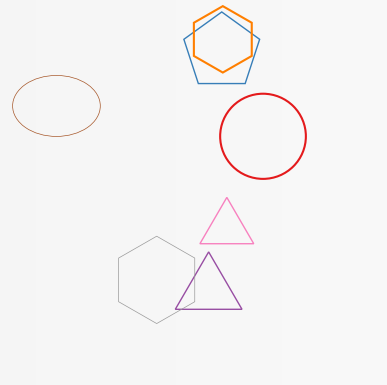[{"shape": "circle", "thickness": 1.5, "radius": 0.55, "center": [0.679, 0.646]}, {"shape": "pentagon", "thickness": 1, "radius": 0.51, "center": [0.572, 0.866]}, {"shape": "triangle", "thickness": 1, "radius": 0.5, "center": [0.538, 0.246]}, {"shape": "hexagon", "thickness": 1.5, "radius": 0.43, "center": [0.575, 0.898]}, {"shape": "oval", "thickness": 0.5, "radius": 0.57, "center": [0.146, 0.725]}, {"shape": "triangle", "thickness": 1, "radius": 0.4, "center": [0.585, 0.407]}, {"shape": "hexagon", "thickness": 0.5, "radius": 0.57, "center": [0.404, 0.273]}]